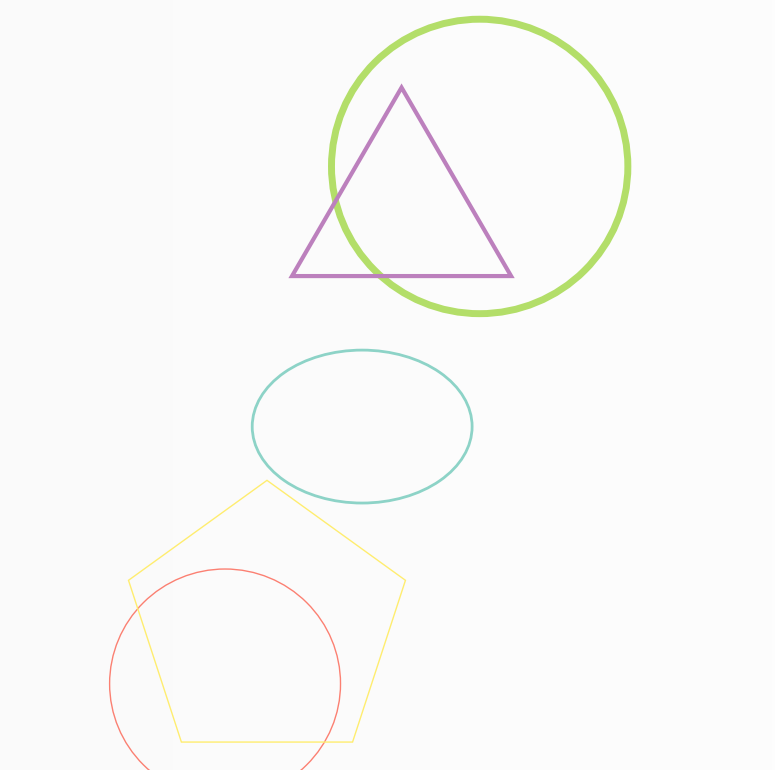[{"shape": "oval", "thickness": 1, "radius": 0.71, "center": [0.467, 0.446]}, {"shape": "circle", "thickness": 0.5, "radius": 0.74, "center": [0.29, 0.112]}, {"shape": "circle", "thickness": 2.5, "radius": 0.96, "center": [0.619, 0.784]}, {"shape": "triangle", "thickness": 1.5, "radius": 0.82, "center": [0.518, 0.723]}, {"shape": "pentagon", "thickness": 0.5, "radius": 0.94, "center": [0.344, 0.188]}]